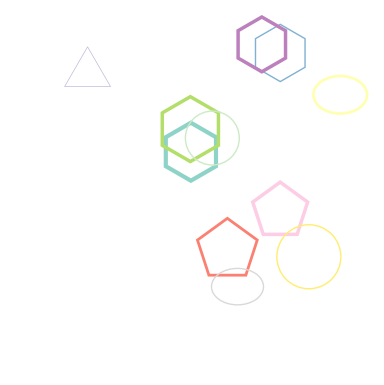[{"shape": "hexagon", "thickness": 3, "radius": 0.38, "center": [0.496, 0.606]}, {"shape": "oval", "thickness": 2, "radius": 0.35, "center": [0.884, 0.754]}, {"shape": "triangle", "thickness": 0.5, "radius": 0.34, "center": [0.227, 0.809]}, {"shape": "pentagon", "thickness": 2, "radius": 0.41, "center": [0.591, 0.351]}, {"shape": "hexagon", "thickness": 1, "radius": 0.37, "center": [0.728, 0.862]}, {"shape": "hexagon", "thickness": 2.5, "radius": 0.42, "center": [0.494, 0.665]}, {"shape": "pentagon", "thickness": 2.5, "radius": 0.37, "center": [0.728, 0.452]}, {"shape": "oval", "thickness": 1, "radius": 0.34, "center": [0.617, 0.256]}, {"shape": "hexagon", "thickness": 2.5, "radius": 0.36, "center": [0.68, 0.885]}, {"shape": "circle", "thickness": 1, "radius": 0.35, "center": [0.552, 0.641]}, {"shape": "circle", "thickness": 1, "radius": 0.42, "center": [0.802, 0.333]}]